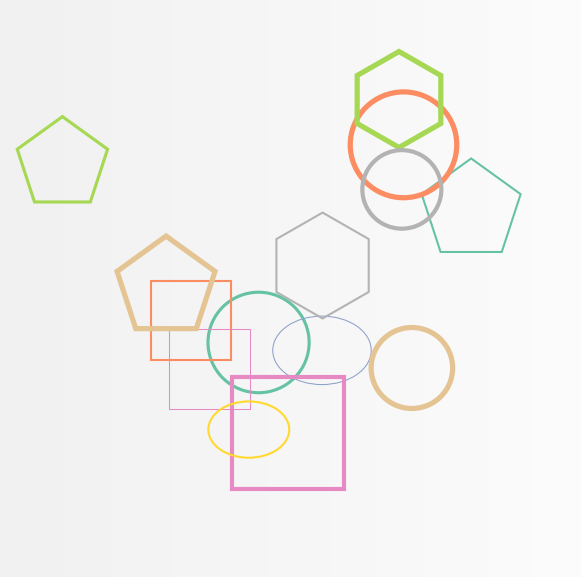[{"shape": "circle", "thickness": 1.5, "radius": 0.44, "center": [0.445, 0.406]}, {"shape": "pentagon", "thickness": 1, "radius": 0.45, "center": [0.811, 0.635]}, {"shape": "circle", "thickness": 2.5, "radius": 0.46, "center": [0.694, 0.748]}, {"shape": "square", "thickness": 1, "radius": 0.34, "center": [0.329, 0.444]}, {"shape": "oval", "thickness": 0.5, "radius": 0.42, "center": [0.554, 0.392]}, {"shape": "square", "thickness": 2, "radius": 0.48, "center": [0.495, 0.25]}, {"shape": "square", "thickness": 0.5, "radius": 0.35, "center": [0.36, 0.361]}, {"shape": "pentagon", "thickness": 1.5, "radius": 0.41, "center": [0.107, 0.715]}, {"shape": "hexagon", "thickness": 2.5, "radius": 0.42, "center": [0.686, 0.827]}, {"shape": "oval", "thickness": 1, "radius": 0.35, "center": [0.428, 0.255]}, {"shape": "pentagon", "thickness": 2.5, "radius": 0.44, "center": [0.286, 0.502]}, {"shape": "circle", "thickness": 2.5, "radius": 0.35, "center": [0.709, 0.362]}, {"shape": "circle", "thickness": 2, "radius": 0.34, "center": [0.691, 0.671]}, {"shape": "hexagon", "thickness": 1, "radius": 0.46, "center": [0.555, 0.539]}]